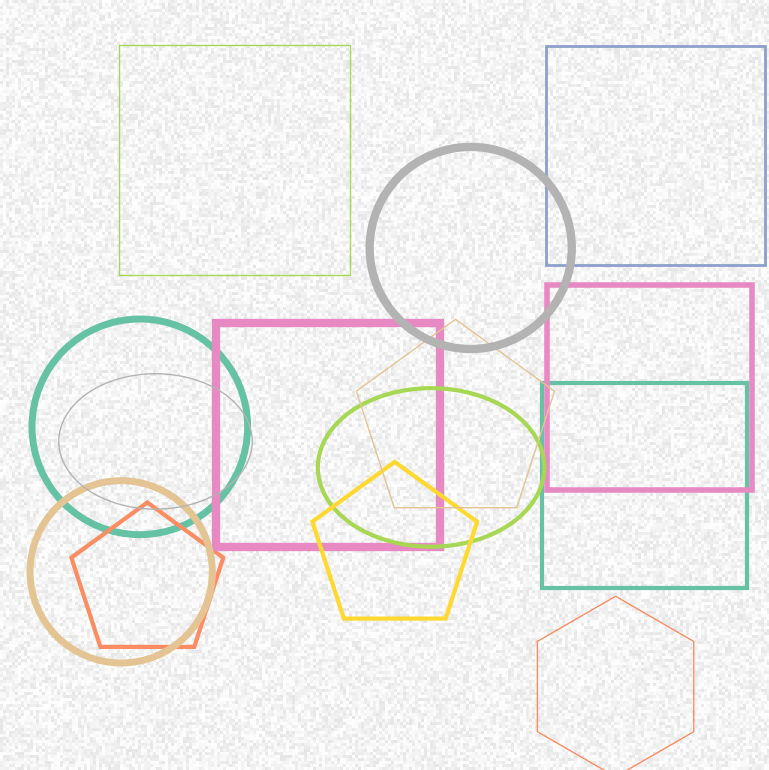[{"shape": "square", "thickness": 1.5, "radius": 0.67, "center": [0.837, 0.37]}, {"shape": "circle", "thickness": 2.5, "radius": 0.7, "center": [0.182, 0.446]}, {"shape": "pentagon", "thickness": 1.5, "radius": 0.52, "center": [0.191, 0.244]}, {"shape": "hexagon", "thickness": 0.5, "radius": 0.59, "center": [0.799, 0.108]}, {"shape": "square", "thickness": 1, "radius": 0.71, "center": [0.852, 0.798]}, {"shape": "square", "thickness": 2, "radius": 0.67, "center": [0.843, 0.497]}, {"shape": "square", "thickness": 3, "radius": 0.73, "center": [0.425, 0.435]}, {"shape": "oval", "thickness": 1.5, "radius": 0.74, "center": [0.56, 0.393]}, {"shape": "square", "thickness": 0.5, "radius": 0.75, "center": [0.305, 0.792]}, {"shape": "pentagon", "thickness": 1.5, "radius": 0.56, "center": [0.513, 0.288]}, {"shape": "pentagon", "thickness": 0.5, "radius": 0.68, "center": [0.592, 0.45]}, {"shape": "circle", "thickness": 2.5, "radius": 0.59, "center": [0.157, 0.257]}, {"shape": "circle", "thickness": 3, "radius": 0.66, "center": [0.611, 0.678]}, {"shape": "oval", "thickness": 0.5, "radius": 0.63, "center": [0.202, 0.427]}]